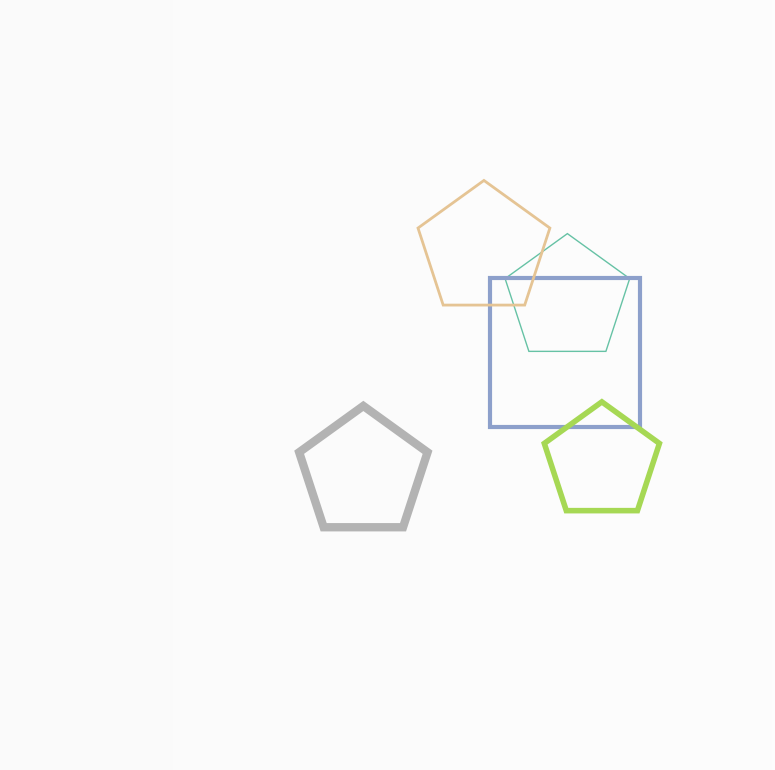[{"shape": "pentagon", "thickness": 0.5, "radius": 0.42, "center": [0.732, 0.612]}, {"shape": "square", "thickness": 1.5, "radius": 0.48, "center": [0.729, 0.542]}, {"shape": "pentagon", "thickness": 2, "radius": 0.39, "center": [0.777, 0.4]}, {"shape": "pentagon", "thickness": 1, "radius": 0.45, "center": [0.624, 0.676]}, {"shape": "pentagon", "thickness": 3, "radius": 0.44, "center": [0.469, 0.386]}]